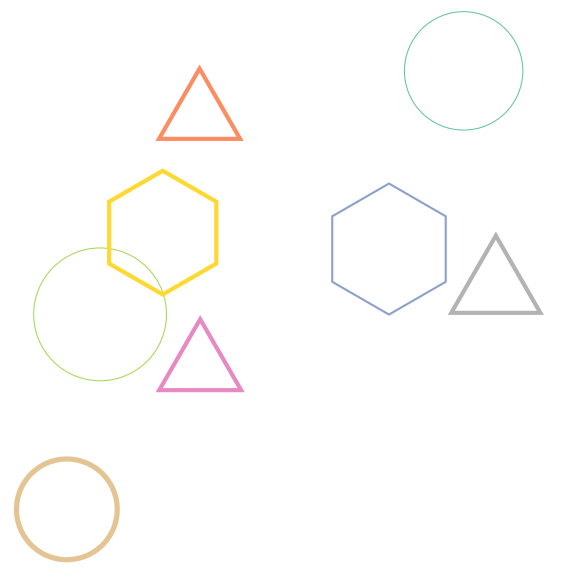[{"shape": "circle", "thickness": 0.5, "radius": 0.51, "center": [0.803, 0.876]}, {"shape": "triangle", "thickness": 2, "radius": 0.41, "center": [0.346, 0.799]}, {"shape": "hexagon", "thickness": 1, "radius": 0.57, "center": [0.674, 0.568]}, {"shape": "triangle", "thickness": 2, "radius": 0.41, "center": [0.347, 0.365]}, {"shape": "circle", "thickness": 0.5, "radius": 0.57, "center": [0.173, 0.455]}, {"shape": "hexagon", "thickness": 2, "radius": 0.54, "center": [0.282, 0.596]}, {"shape": "circle", "thickness": 2.5, "radius": 0.44, "center": [0.116, 0.117]}, {"shape": "triangle", "thickness": 2, "radius": 0.45, "center": [0.859, 0.502]}]